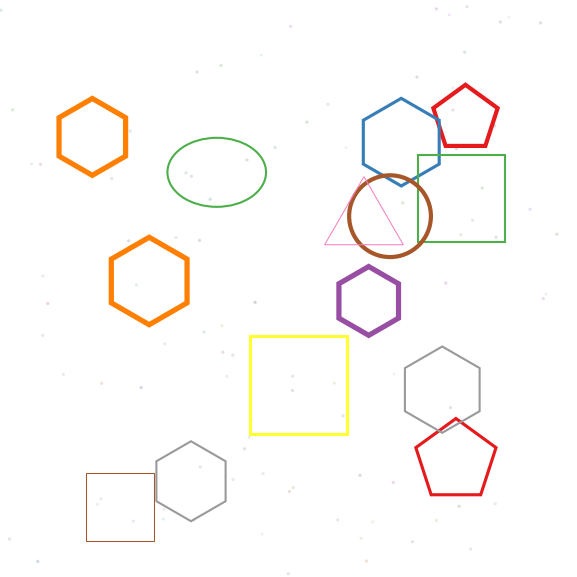[{"shape": "pentagon", "thickness": 1.5, "radius": 0.36, "center": [0.789, 0.201]}, {"shape": "pentagon", "thickness": 2, "radius": 0.29, "center": [0.806, 0.794]}, {"shape": "hexagon", "thickness": 1.5, "radius": 0.38, "center": [0.695, 0.753]}, {"shape": "square", "thickness": 1, "radius": 0.38, "center": [0.799, 0.656]}, {"shape": "oval", "thickness": 1, "radius": 0.43, "center": [0.375, 0.701]}, {"shape": "hexagon", "thickness": 2.5, "radius": 0.3, "center": [0.638, 0.478]}, {"shape": "hexagon", "thickness": 2.5, "radius": 0.33, "center": [0.16, 0.762]}, {"shape": "hexagon", "thickness": 2.5, "radius": 0.38, "center": [0.258, 0.513]}, {"shape": "square", "thickness": 1.5, "radius": 0.42, "center": [0.517, 0.332]}, {"shape": "circle", "thickness": 2, "radius": 0.35, "center": [0.675, 0.625]}, {"shape": "square", "thickness": 0.5, "radius": 0.29, "center": [0.208, 0.121]}, {"shape": "triangle", "thickness": 0.5, "radius": 0.39, "center": [0.63, 0.615]}, {"shape": "hexagon", "thickness": 1, "radius": 0.37, "center": [0.766, 0.324]}, {"shape": "hexagon", "thickness": 1, "radius": 0.35, "center": [0.331, 0.166]}]